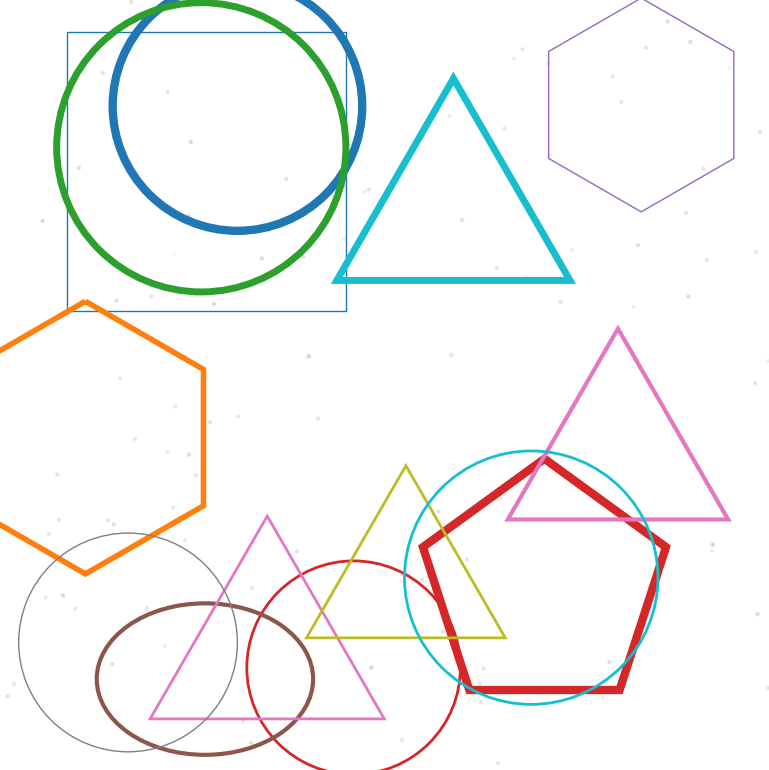[{"shape": "circle", "thickness": 3, "radius": 0.81, "center": [0.308, 0.862]}, {"shape": "square", "thickness": 0.5, "radius": 0.91, "center": [0.268, 0.777]}, {"shape": "hexagon", "thickness": 2, "radius": 0.89, "center": [0.111, 0.432]}, {"shape": "circle", "thickness": 2.5, "radius": 0.94, "center": [0.261, 0.809]}, {"shape": "circle", "thickness": 1, "radius": 0.69, "center": [0.459, 0.133]}, {"shape": "pentagon", "thickness": 3, "radius": 0.83, "center": [0.707, 0.238]}, {"shape": "hexagon", "thickness": 0.5, "radius": 0.69, "center": [0.833, 0.864]}, {"shape": "oval", "thickness": 1.5, "radius": 0.7, "center": [0.266, 0.118]}, {"shape": "triangle", "thickness": 1.5, "radius": 0.83, "center": [0.803, 0.408]}, {"shape": "triangle", "thickness": 1, "radius": 0.88, "center": [0.347, 0.154]}, {"shape": "circle", "thickness": 0.5, "radius": 0.71, "center": [0.166, 0.166]}, {"shape": "triangle", "thickness": 1, "radius": 0.75, "center": [0.527, 0.246]}, {"shape": "triangle", "thickness": 2.5, "radius": 0.87, "center": [0.589, 0.723]}, {"shape": "circle", "thickness": 1, "radius": 0.82, "center": [0.69, 0.25]}]